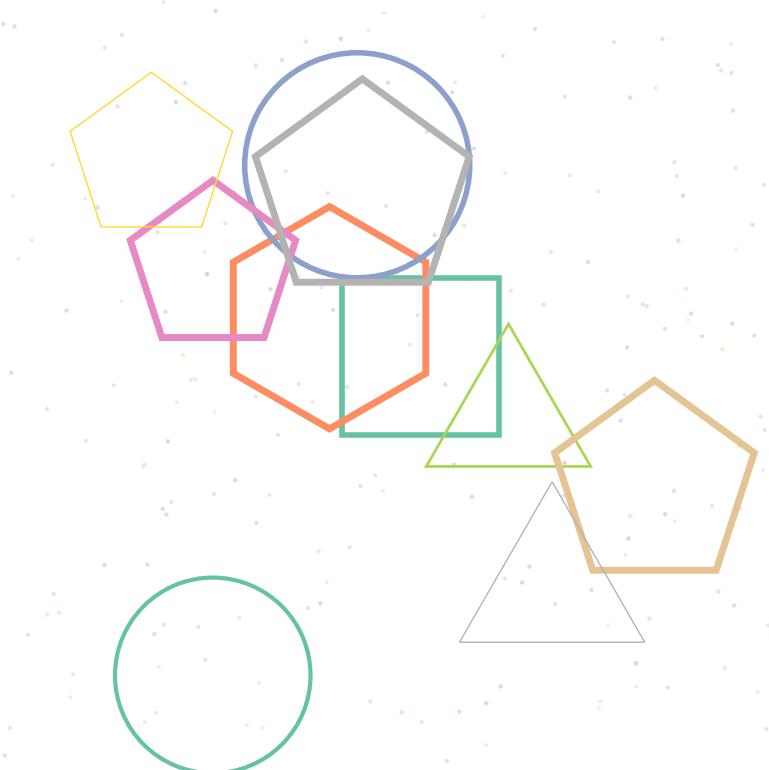[{"shape": "circle", "thickness": 1.5, "radius": 0.63, "center": [0.276, 0.123]}, {"shape": "square", "thickness": 2, "radius": 0.51, "center": [0.546, 0.537]}, {"shape": "hexagon", "thickness": 2.5, "radius": 0.72, "center": [0.428, 0.587]}, {"shape": "circle", "thickness": 2, "radius": 0.73, "center": [0.464, 0.785]}, {"shape": "pentagon", "thickness": 2.5, "radius": 0.56, "center": [0.277, 0.653]}, {"shape": "triangle", "thickness": 1, "radius": 0.62, "center": [0.66, 0.456]}, {"shape": "pentagon", "thickness": 0.5, "radius": 0.55, "center": [0.197, 0.795]}, {"shape": "pentagon", "thickness": 2.5, "radius": 0.68, "center": [0.85, 0.37]}, {"shape": "triangle", "thickness": 0.5, "radius": 0.69, "center": [0.717, 0.235]}, {"shape": "pentagon", "thickness": 2.5, "radius": 0.73, "center": [0.471, 0.752]}]